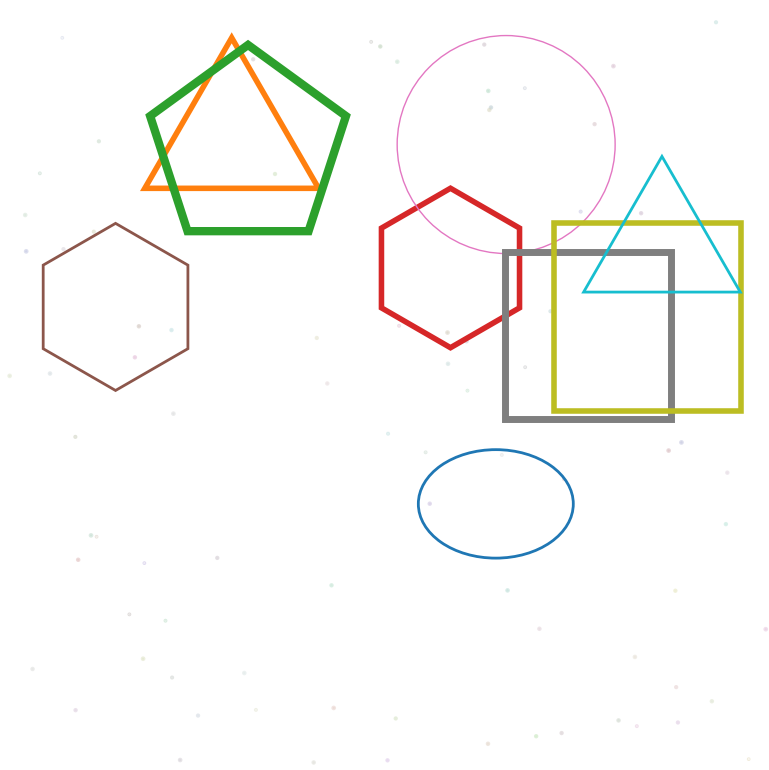[{"shape": "oval", "thickness": 1, "radius": 0.5, "center": [0.644, 0.346]}, {"shape": "triangle", "thickness": 2, "radius": 0.65, "center": [0.301, 0.821]}, {"shape": "pentagon", "thickness": 3, "radius": 0.67, "center": [0.322, 0.808]}, {"shape": "hexagon", "thickness": 2, "radius": 0.52, "center": [0.585, 0.652]}, {"shape": "hexagon", "thickness": 1, "radius": 0.54, "center": [0.15, 0.601]}, {"shape": "circle", "thickness": 0.5, "radius": 0.71, "center": [0.657, 0.812]}, {"shape": "square", "thickness": 2.5, "radius": 0.54, "center": [0.764, 0.564]}, {"shape": "square", "thickness": 2, "radius": 0.61, "center": [0.841, 0.588]}, {"shape": "triangle", "thickness": 1, "radius": 0.59, "center": [0.86, 0.679]}]